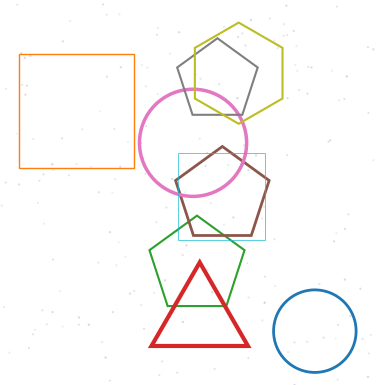[{"shape": "circle", "thickness": 2, "radius": 0.54, "center": [0.818, 0.14]}, {"shape": "square", "thickness": 1, "radius": 0.74, "center": [0.199, 0.711]}, {"shape": "pentagon", "thickness": 1.5, "radius": 0.65, "center": [0.512, 0.31]}, {"shape": "triangle", "thickness": 3, "radius": 0.72, "center": [0.519, 0.174]}, {"shape": "pentagon", "thickness": 2, "radius": 0.64, "center": [0.578, 0.492]}, {"shape": "circle", "thickness": 2.5, "radius": 0.7, "center": [0.501, 0.629]}, {"shape": "pentagon", "thickness": 1.5, "radius": 0.55, "center": [0.565, 0.791]}, {"shape": "hexagon", "thickness": 1.5, "radius": 0.66, "center": [0.62, 0.81]}, {"shape": "square", "thickness": 0.5, "radius": 0.57, "center": [0.575, 0.489]}]